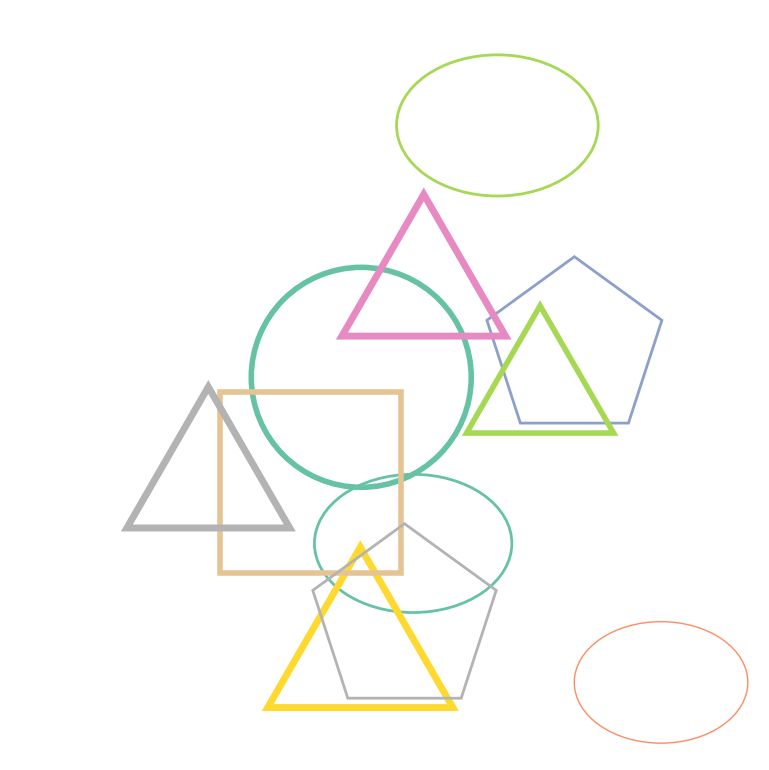[{"shape": "oval", "thickness": 1, "radius": 0.64, "center": [0.537, 0.294]}, {"shape": "circle", "thickness": 2, "radius": 0.71, "center": [0.469, 0.51]}, {"shape": "oval", "thickness": 0.5, "radius": 0.56, "center": [0.858, 0.114]}, {"shape": "pentagon", "thickness": 1, "radius": 0.6, "center": [0.746, 0.547]}, {"shape": "triangle", "thickness": 2.5, "radius": 0.61, "center": [0.55, 0.625]}, {"shape": "oval", "thickness": 1, "radius": 0.65, "center": [0.646, 0.837]}, {"shape": "triangle", "thickness": 2, "radius": 0.55, "center": [0.701, 0.493]}, {"shape": "triangle", "thickness": 2.5, "radius": 0.69, "center": [0.468, 0.151]}, {"shape": "square", "thickness": 2, "radius": 0.59, "center": [0.404, 0.373]}, {"shape": "pentagon", "thickness": 1, "radius": 0.63, "center": [0.525, 0.195]}, {"shape": "triangle", "thickness": 2.5, "radius": 0.61, "center": [0.271, 0.375]}]